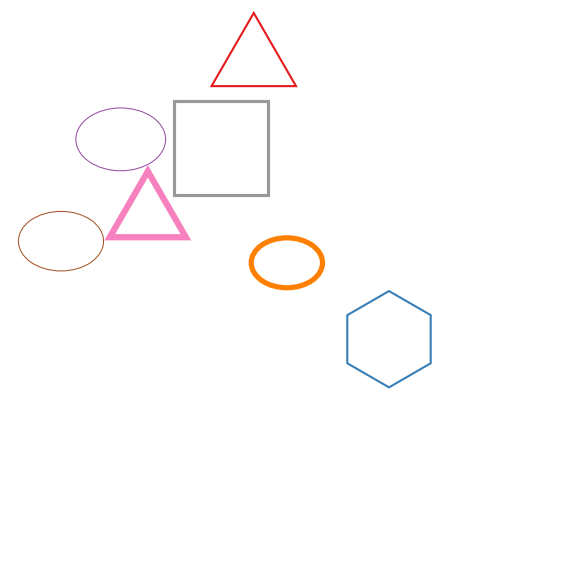[{"shape": "triangle", "thickness": 1, "radius": 0.42, "center": [0.439, 0.892]}, {"shape": "hexagon", "thickness": 1, "radius": 0.42, "center": [0.674, 0.412]}, {"shape": "oval", "thickness": 0.5, "radius": 0.39, "center": [0.209, 0.758]}, {"shape": "oval", "thickness": 2.5, "radius": 0.31, "center": [0.497, 0.544]}, {"shape": "oval", "thickness": 0.5, "radius": 0.37, "center": [0.106, 0.582]}, {"shape": "triangle", "thickness": 3, "radius": 0.38, "center": [0.256, 0.626]}, {"shape": "square", "thickness": 1.5, "radius": 0.41, "center": [0.382, 0.743]}]